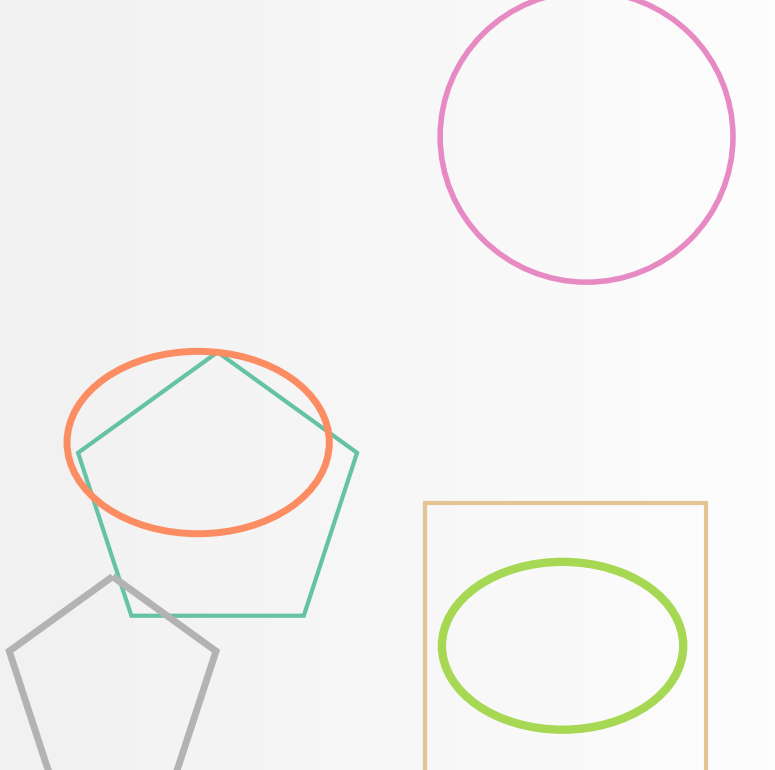[{"shape": "pentagon", "thickness": 1.5, "radius": 0.95, "center": [0.281, 0.353]}, {"shape": "oval", "thickness": 2.5, "radius": 0.85, "center": [0.256, 0.425]}, {"shape": "circle", "thickness": 2, "radius": 0.94, "center": [0.757, 0.822]}, {"shape": "oval", "thickness": 3, "radius": 0.78, "center": [0.726, 0.161]}, {"shape": "square", "thickness": 1.5, "radius": 0.91, "center": [0.729, 0.165]}, {"shape": "pentagon", "thickness": 2.5, "radius": 0.7, "center": [0.145, 0.111]}]